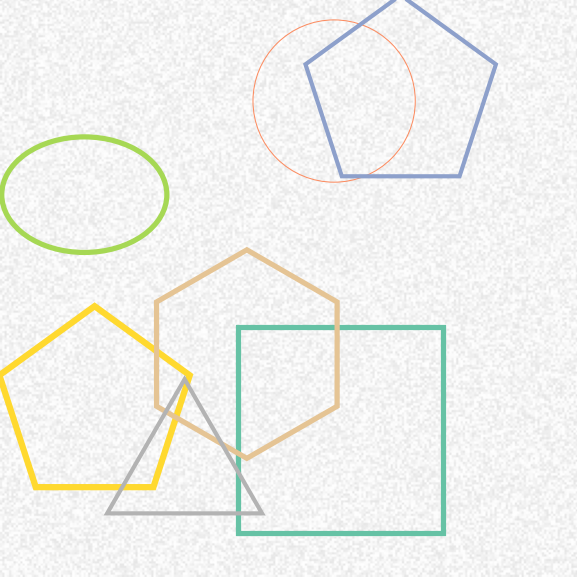[{"shape": "square", "thickness": 2.5, "radius": 0.89, "center": [0.589, 0.254]}, {"shape": "circle", "thickness": 0.5, "radius": 0.7, "center": [0.579, 0.824]}, {"shape": "pentagon", "thickness": 2, "radius": 0.87, "center": [0.694, 0.834]}, {"shape": "oval", "thickness": 2.5, "radius": 0.71, "center": [0.146, 0.662]}, {"shape": "pentagon", "thickness": 3, "radius": 0.87, "center": [0.164, 0.296]}, {"shape": "hexagon", "thickness": 2.5, "radius": 0.9, "center": [0.427, 0.386]}, {"shape": "triangle", "thickness": 2, "radius": 0.77, "center": [0.32, 0.188]}]